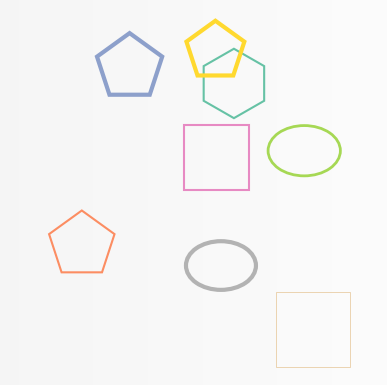[{"shape": "hexagon", "thickness": 1.5, "radius": 0.45, "center": [0.604, 0.783]}, {"shape": "pentagon", "thickness": 1.5, "radius": 0.44, "center": [0.211, 0.364]}, {"shape": "pentagon", "thickness": 3, "radius": 0.44, "center": [0.334, 0.826]}, {"shape": "square", "thickness": 1.5, "radius": 0.43, "center": [0.559, 0.591]}, {"shape": "oval", "thickness": 2, "radius": 0.47, "center": [0.785, 0.609]}, {"shape": "pentagon", "thickness": 3, "radius": 0.39, "center": [0.556, 0.868]}, {"shape": "square", "thickness": 0.5, "radius": 0.48, "center": [0.807, 0.144]}, {"shape": "oval", "thickness": 3, "radius": 0.45, "center": [0.57, 0.31]}]